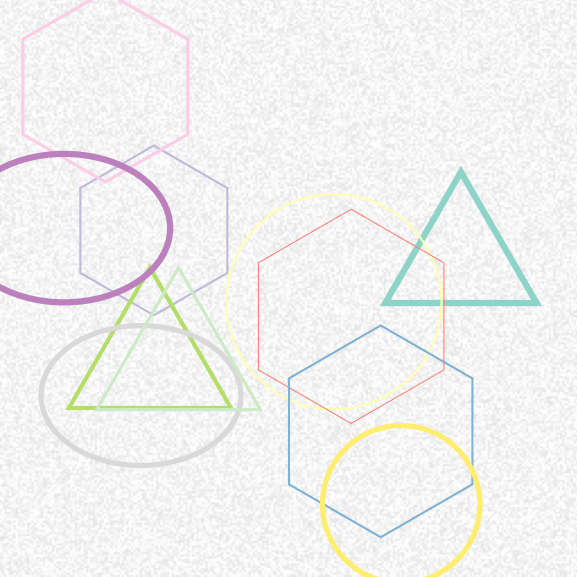[{"shape": "triangle", "thickness": 3, "radius": 0.76, "center": [0.798, 0.55]}, {"shape": "circle", "thickness": 1, "radius": 0.93, "center": [0.578, 0.477]}, {"shape": "hexagon", "thickness": 1, "radius": 0.73, "center": [0.266, 0.6]}, {"shape": "hexagon", "thickness": 0.5, "radius": 0.93, "center": [0.608, 0.451]}, {"shape": "hexagon", "thickness": 1, "radius": 0.92, "center": [0.659, 0.252]}, {"shape": "triangle", "thickness": 2, "radius": 0.81, "center": [0.26, 0.374]}, {"shape": "hexagon", "thickness": 1.5, "radius": 0.82, "center": [0.182, 0.849]}, {"shape": "oval", "thickness": 2.5, "radius": 0.87, "center": [0.244, 0.314]}, {"shape": "oval", "thickness": 3, "radius": 0.92, "center": [0.111, 0.604]}, {"shape": "triangle", "thickness": 1.5, "radius": 0.82, "center": [0.309, 0.372]}, {"shape": "circle", "thickness": 2.5, "radius": 0.68, "center": [0.695, 0.126]}]